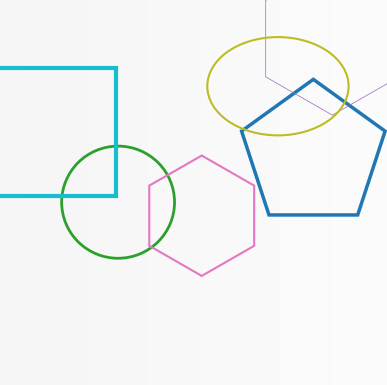[{"shape": "pentagon", "thickness": 2.5, "radius": 0.97, "center": [0.809, 0.599]}, {"shape": "circle", "thickness": 2, "radius": 0.73, "center": [0.305, 0.475]}, {"shape": "hexagon", "thickness": 0.5, "radius": 0.99, "center": [0.858, 0.9]}, {"shape": "hexagon", "thickness": 1.5, "radius": 0.78, "center": [0.521, 0.44]}, {"shape": "oval", "thickness": 1.5, "radius": 0.91, "center": [0.717, 0.776]}, {"shape": "square", "thickness": 3, "radius": 0.84, "center": [0.131, 0.657]}]